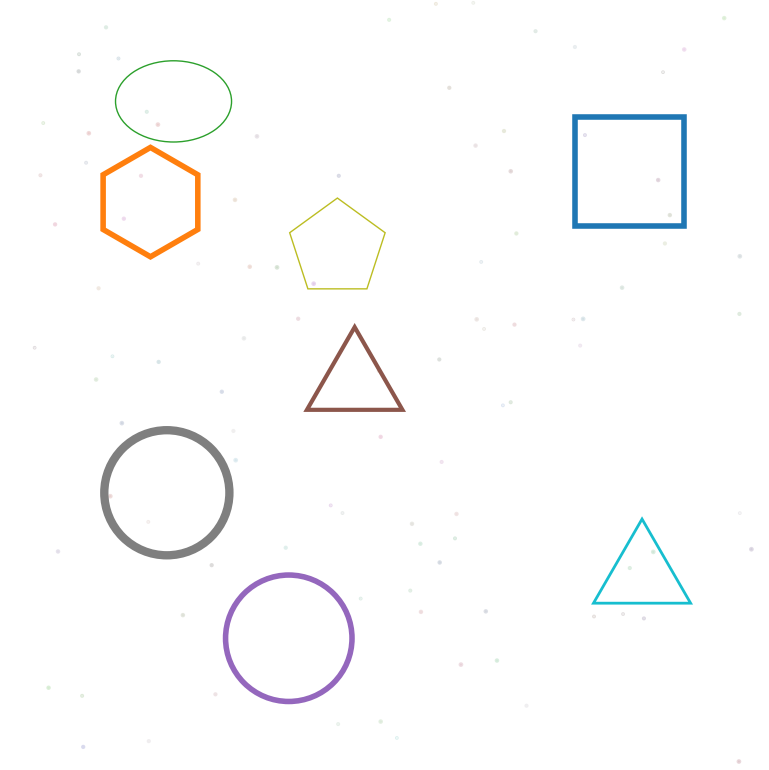[{"shape": "square", "thickness": 2, "radius": 0.35, "center": [0.817, 0.778]}, {"shape": "hexagon", "thickness": 2, "radius": 0.35, "center": [0.195, 0.738]}, {"shape": "oval", "thickness": 0.5, "radius": 0.38, "center": [0.225, 0.868]}, {"shape": "circle", "thickness": 2, "radius": 0.41, "center": [0.375, 0.171]}, {"shape": "triangle", "thickness": 1.5, "radius": 0.36, "center": [0.461, 0.504]}, {"shape": "circle", "thickness": 3, "radius": 0.41, "center": [0.217, 0.36]}, {"shape": "pentagon", "thickness": 0.5, "radius": 0.33, "center": [0.438, 0.678]}, {"shape": "triangle", "thickness": 1, "radius": 0.36, "center": [0.834, 0.253]}]